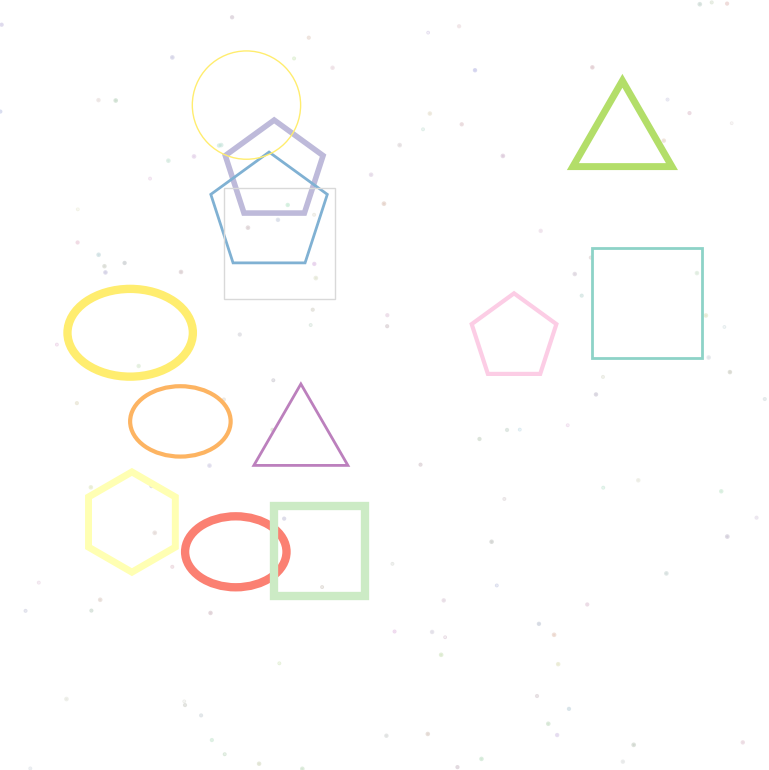[{"shape": "square", "thickness": 1, "radius": 0.36, "center": [0.84, 0.606]}, {"shape": "hexagon", "thickness": 2.5, "radius": 0.33, "center": [0.171, 0.322]}, {"shape": "pentagon", "thickness": 2, "radius": 0.33, "center": [0.356, 0.777]}, {"shape": "oval", "thickness": 3, "radius": 0.33, "center": [0.306, 0.283]}, {"shape": "pentagon", "thickness": 1, "radius": 0.4, "center": [0.349, 0.723]}, {"shape": "oval", "thickness": 1.5, "radius": 0.33, "center": [0.234, 0.453]}, {"shape": "triangle", "thickness": 2.5, "radius": 0.37, "center": [0.808, 0.821]}, {"shape": "pentagon", "thickness": 1.5, "radius": 0.29, "center": [0.668, 0.561]}, {"shape": "square", "thickness": 0.5, "radius": 0.36, "center": [0.363, 0.684]}, {"shape": "triangle", "thickness": 1, "radius": 0.35, "center": [0.391, 0.431]}, {"shape": "square", "thickness": 3, "radius": 0.29, "center": [0.415, 0.285]}, {"shape": "circle", "thickness": 0.5, "radius": 0.35, "center": [0.32, 0.864]}, {"shape": "oval", "thickness": 3, "radius": 0.41, "center": [0.169, 0.568]}]